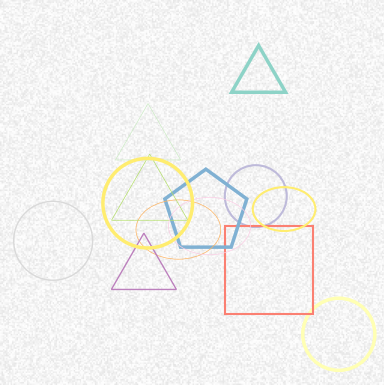[{"shape": "triangle", "thickness": 2.5, "radius": 0.4, "center": [0.672, 0.801]}, {"shape": "circle", "thickness": 2.5, "radius": 0.47, "center": [0.88, 0.132]}, {"shape": "circle", "thickness": 1.5, "radius": 0.4, "center": [0.664, 0.491]}, {"shape": "square", "thickness": 1.5, "radius": 0.57, "center": [0.698, 0.298]}, {"shape": "pentagon", "thickness": 2.5, "radius": 0.56, "center": [0.535, 0.449]}, {"shape": "oval", "thickness": 0.5, "radius": 0.55, "center": [0.463, 0.404]}, {"shape": "triangle", "thickness": 0.5, "radius": 0.57, "center": [0.389, 0.485]}, {"shape": "oval", "thickness": 0.5, "radius": 0.53, "center": [0.544, 0.413]}, {"shape": "circle", "thickness": 1, "radius": 0.51, "center": [0.138, 0.375]}, {"shape": "triangle", "thickness": 1, "radius": 0.49, "center": [0.374, 0.297]}, {"shape": "triangle", "thickness": 0.5, "radius": 0.49, "center": [0.384, 0.633]}, {"shape": "circle", "thickness": 2.5, "radius": 0.58, "center": [0.384, 0.472]}, {"shape": "oval", "thickness": 1.5, "radius": 0.41, "center": [0.738, 0.457]}]